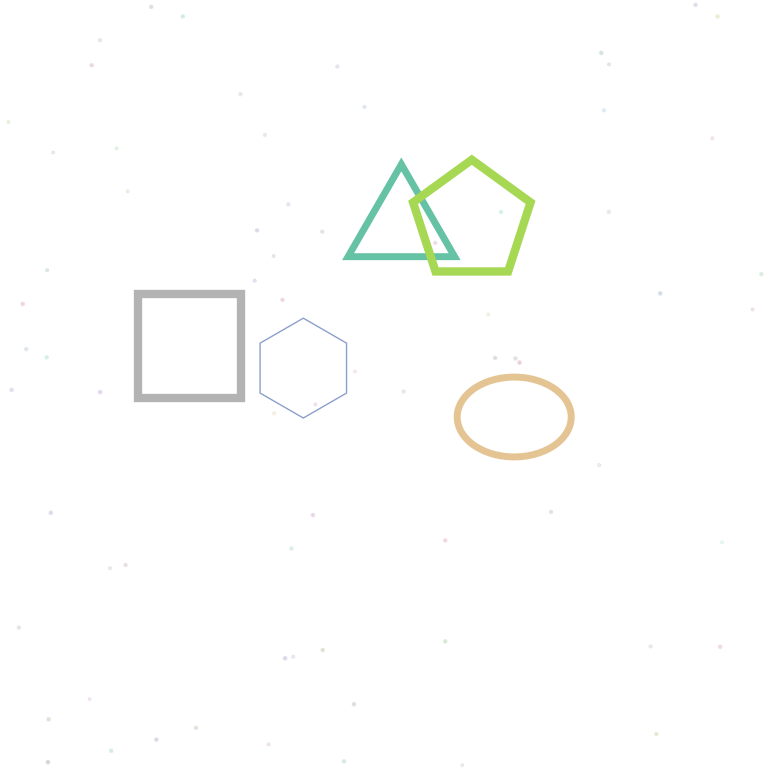[{"shape": "triangle", "thickness": 2.5, "radius": 0.4, "center": [0.521, 0.707]}, {"shape": "hexagon", "thickness": 0.5, "radius": 0.32, "center": [0.394, 0.522]}, {"shape": "pentagon", "thickness": 3, "radius": 0.4, "center": [0.613, 0.712]}, {"shape": "oval", "thickness": 2.5, "radius": 0.37, "center": [0.668, 0.458]}, {"shape": "square", "thickness": 3, "radius": 0.34, "center": [0.246, 0.551]}]